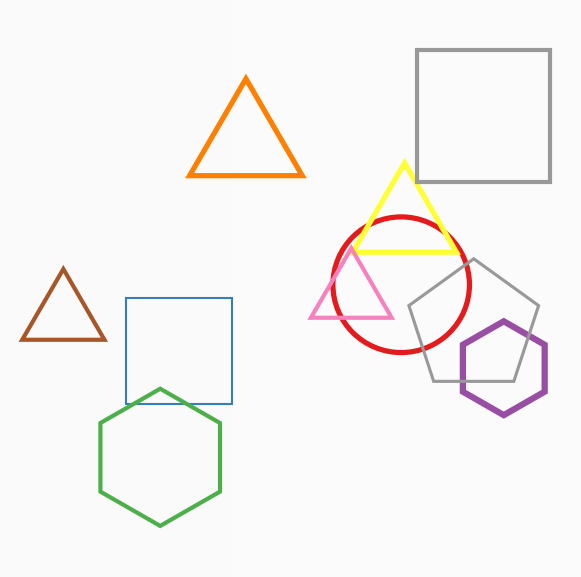[{"shape": "circle", "thickness": 2.5, "radius": 0.59, "center": [0.69, 0.506]}, {"shape": "square", "thickness": 1, "radius": 0.46, "center": [0.308, 0.391]}, {"shape": "hexagon", "thickness": 2, "radius": 0.59, "center": [0.276, 0.207]}, {"shape": "hexagon", "thickness": 3, "radius": 0.41, "center": [0.867, 0.362]}, {"shape": "triangle", "thickness": 2.5, "radius": 0.56, "center": [0.423, 0.751]}, {"shape": "triangle", "thickness": 2.5, "radius": 0.52, "center": [0.696, 0.614]}, {"shape": "triangle", "thickness": 2, "radius": 0.41, "center": [0.109, 0.452]}, {"shape": "triangle", "thickness": 2, "radius": 0.4, "center": [0.604, 0.489]}, {"shape": "pentagon", "thickness": 1.5, "radius": 0.59, "center": [0.815, 0.434]}, {"shape": "square", "thickness": 2, "radius": 0.57, "center": [0.832, 0.798]}]